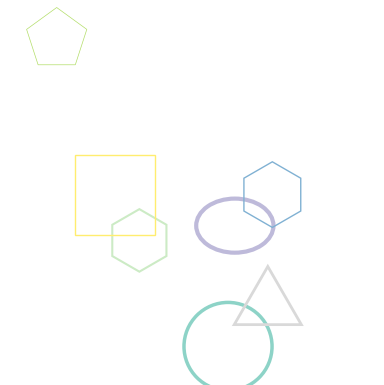[{"shape": "circle", "thickness": 2.5, "radius": 0.57, "center": [0.592, 0.1]}, {"shape": "oval", "thickness": 3, "radius": 0.5, "center": [0.61, 0.414]}, {"shape": "hexagon", "thickness": 1, "radius": 0.43, "center": [0.707, 0.494]}, {"shape": "pentagon", "thickness": 0.5, "radius": 0.41, "center": [0.147, 0.898]}, {"shape": "triangle", "thickness": 2, "radius": 0.5, "center": [0.696, 0.207]}, {"shape": "hexagon", "thickness": 1.5, "radius": 0.41, "center": [0.362, 0.376]}, {"shape": "square", "thickness": 1, "radius": 0.52, "center": [0.299, 0.494]}]